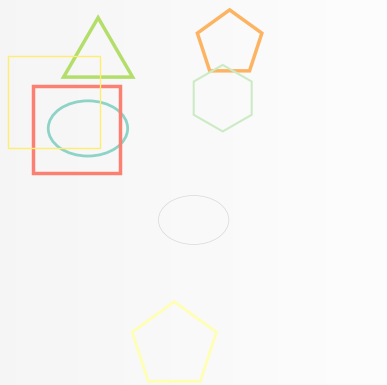[{"shape": "oval", "thickness": 2, "radius": 0.51, "center": [0.227, 0.666]}, {"shape": "pentagon", "thickness": 2, "radius": 0.57, "center": [0.45, 0.102]}, {"shape": "square", "thickness": 2.5, "radius": 0.56, "center": [0.197, 0.663]}, {"shape": "pentagon", "thickness": 2.5, "radius": 0.44, "center": [0.593, 0.887]}, {"shape": "triangle", "thickness": 2.5, "radius": 0.51, "center": [0.253, 0.851]}, {"shape": "oval", "thickness": 0.5, "radius": 0.45, "center": [0.5, 0.429]}, {"shape": "hexagon", "thickness": 1.5, "radius": 0.43, "center": [0.575, 0.745]}, {"shape": "square", "thickness": 1, "radius": 0.59, "center": [0.139, 0.735]}]